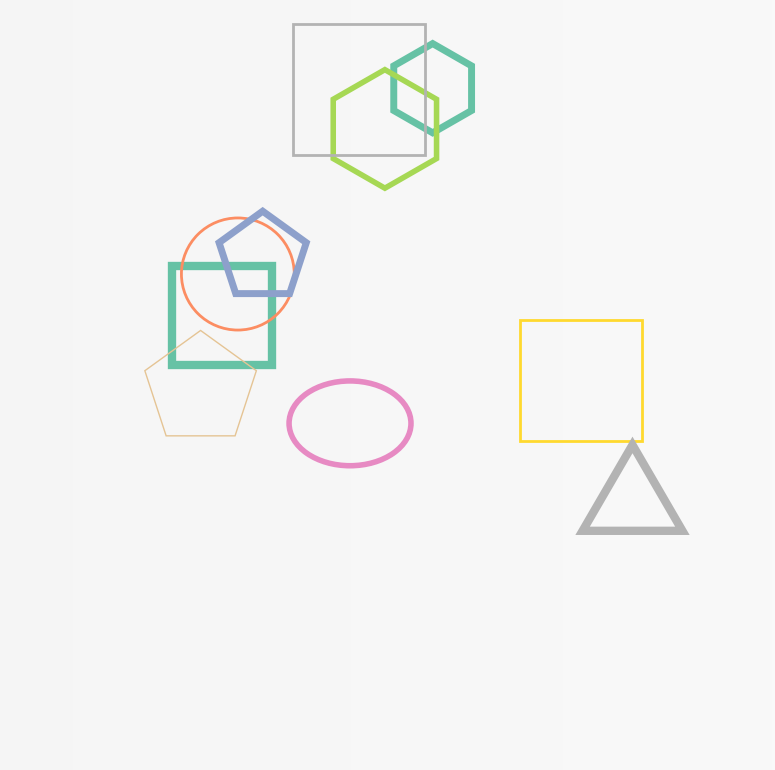[{"shape": "square", "thickness": 3, "radius": 0.32, "center": [0.287, 0.591]}, {"shape": "hexagon", "thickness": 2.5, "radius": 0.29, "center": [0.558, 0.885]}, {"shape": "circle", "thickness": 1, "radius": 0.36, "center": [0.307, 0.644]}, {"shape": "pentagon", "thickness": 2.5, "radius": 0.3, "center": [0.339, 0.667]}, {"shape": "oval", "thickness": 2, "radius": 0.39, "center": [0.452, 0.45]}, {"shape": "hexagon", "thickness": 2, "radius": 0.38, "center": [0.497, 0.833]}, {"shape": "square", "thickness": 1, "radius": 0.39, "center": [0.749, 0.506]}, {"shape": "pentagon", "thickness": 0.5, "radius": 0.38, "center": [0.259, 0.495]}, {"shape": "triangle", "thickness": 3, "radius": 0.37, "center": [0.816, 0.348]}, {"shape": "square", "thickness": 1, "radius": 0.43, "center": [0.463, 0.884]}]